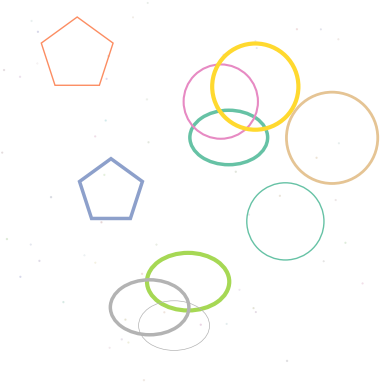[{"shape": "circle", "thickness": 1, "radius": 0.5, "center": [0.741, 0.425]}, {"shape": "oval", "thickness": 2.5, "radius": 0.51, "center": [0.594, 0.643]}, {"shape": "pentagon", "thickness": 1, "radius": 0.49, "center": [0.2, 0.858]}, {"shape": "pentagon", "thickness": 2.5, "radius": 0.43, "center": [0.288, 0.502]}, {"shape": "circle", "thickness": 1.5, "radius": 0.48, "center": [0.573, 0.736]}, {"shape": "oval", "thickness": 3, "radius": 0.53, "center": [0.489, 0.268]}, {"shape": "circle", "thickness": 3, "radius": 0.56, "center": [0.663, 0.775]}, {"shape": "circle", "thickness": 2, "radius": 0.59, "center": [0.863, 0.642]}, {"shape": "oval", "thickness": 0.5, "radius": 0.46, "center": [0.452, 0.154]}, {"shape": "oval", "thickness": 2.5, "radius": 0.51, "center": [0.389, 0.202]}]